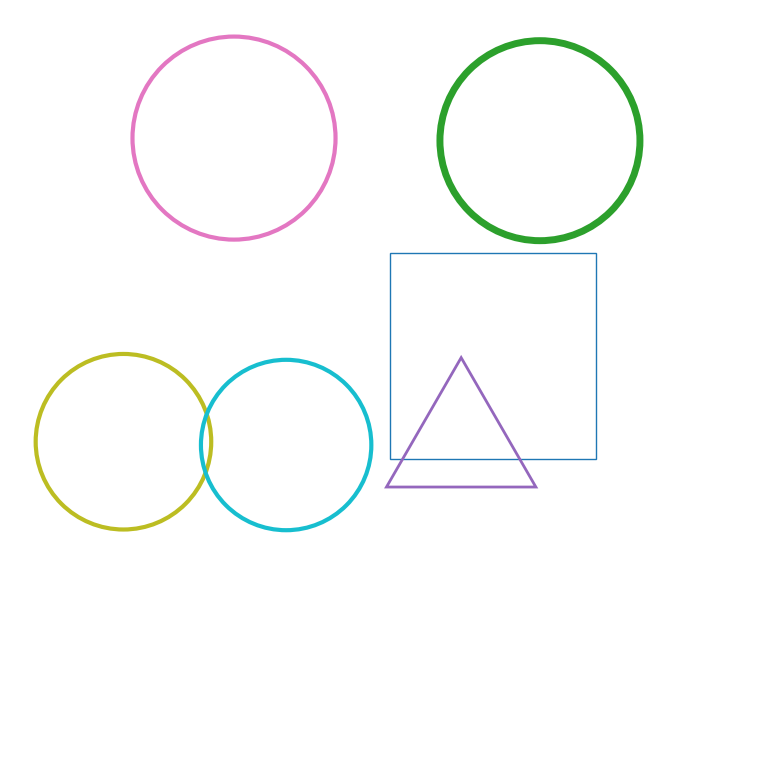[{"shape": "square", "thickness": 0.5, "radius": 0.67, "center": [0.64, 0.537]}, {"shape": "circle", "thickness": 2.5, "radius": 0.65, "center": [0.701, 0.817]}, {"shape": "triangle", "thickness": 1, "radius": 0.56, "center": [0.599, 0.424]}, {"shape": "circle", "thickness": 1.5, "radius": 0.66, "center": [0.304, 0.821]}, {"shape": "circle", "thickness": 1.5, "radius": 0.57, "center": [0.16, 0.426]}, {"shape": "circle", "thickness": 1.5, "radius": 0.55, "center": [0.372, 0.422]}]